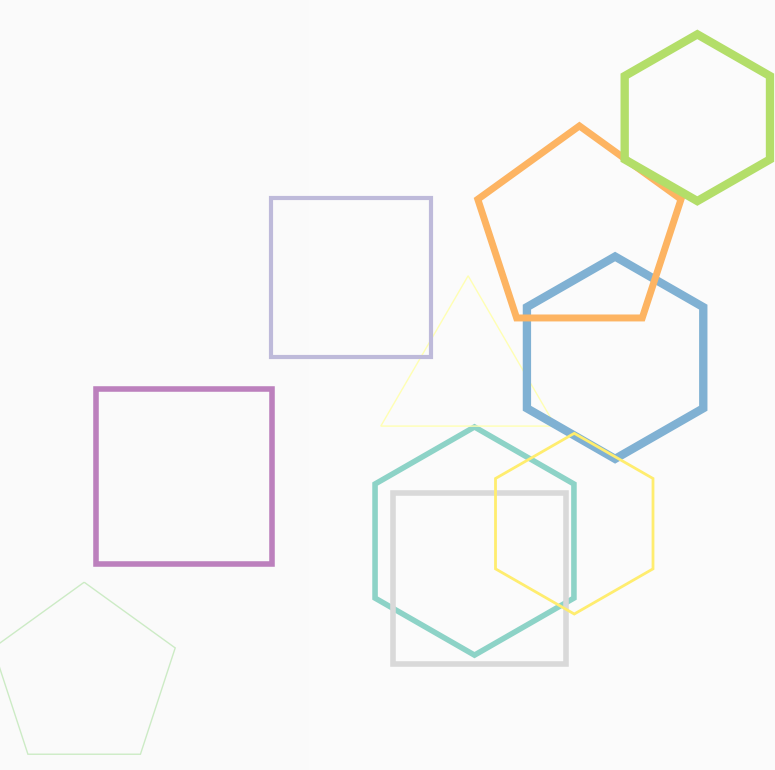[{"shape": "hexagon", "thickness": 2, "radius": 0.74, "center": [0.612, 0.297]}, {"shape": "triangle", "thickness": 0.5, "radius": 0.65, "center": [0.604, 0.512]}, {"shape": "square", "thickness": 1.5, "radius": 0.52, "center": [0.453, 0.64]}, {"shape": "hexagon", "thickness": 3, "radius": 0.66, "center": [0.794, 0.535]}, {"shape": "pentagon", "thickness": 2.5, "radius": 0.69, "center": [0.748, 0.699]}, {"shape": "hexagon", "thickness": 3, "radius": 0.54, "center": [0.9, 0.847]}, {"shape": "square", "thickness": 2, "radius": 0.56, "center": [0.618, 0.249]}, {"shape": "square", "thickness": 2, "radius": 0.57, "center": [0.237, 0.381]}, {"shape": "pentagon", "thickness": 0.5, "radius": 0.62, "center": [0.109, 0.12]}, {"shape": "hexagon", "thickness": 1, "radius": 0.59, "center": [0.741, 0.32]}]